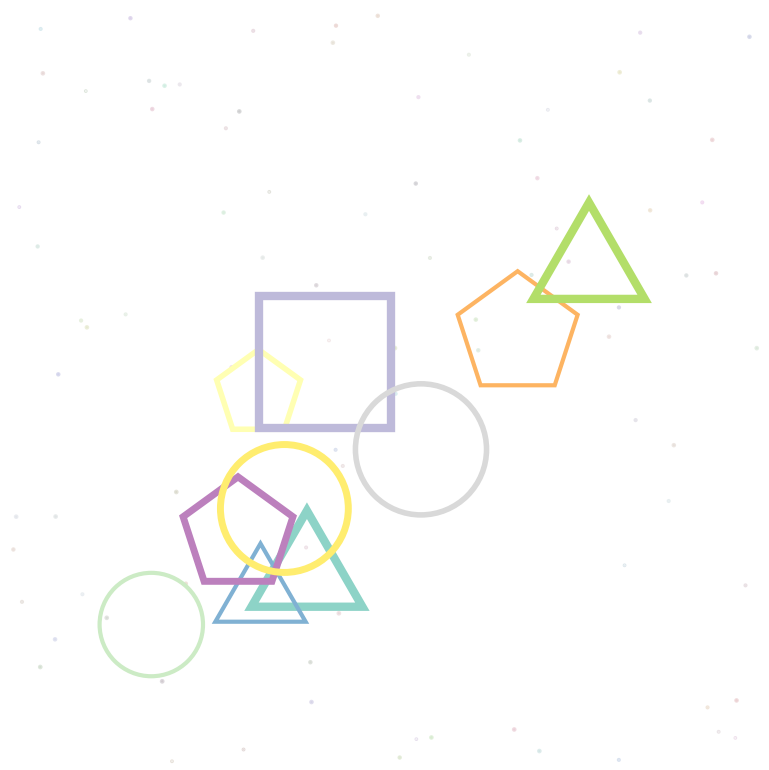[{"shape": "triangle", "thickness": 3, "radius": 0.42, "center": [0.399, 0.254]}, {"shape": "pentagon", "thickness": 2, "radius": 0.29, "center": [0.336, 0.489]}, {"shape": "square", "thickness": 3, "radius": 0.43, "center": [0.422, 0.53]}, {"shape": "triangle", "thickness": 1.5, "radius": 0.34, "center": [0.338, 0.226]}, {"shape": "pentagon", "thickness": 1.5, "radius": 0.41, "center": [0.672, 0.566]}, {"shape": "triangle", "thickness": 3, "radius": 0.42, "center": [0.765, 0.654]}, {"shape": "circle", "thickness": 2, "radius": 0.43, "center": [0.547, 0.416]}, {"shape": "pentagon", "thickness": 2.5, "radius": 0.37, "center": [0.309, 0.306]}, {"shape": "circle", "thickness": 1.5, "radius": 0.34, "center": [0.196, 0.189]}, {"shape": "circle", "thickness": 2.5, "radius": 0.42, "center": [0.369, 0.34]}]